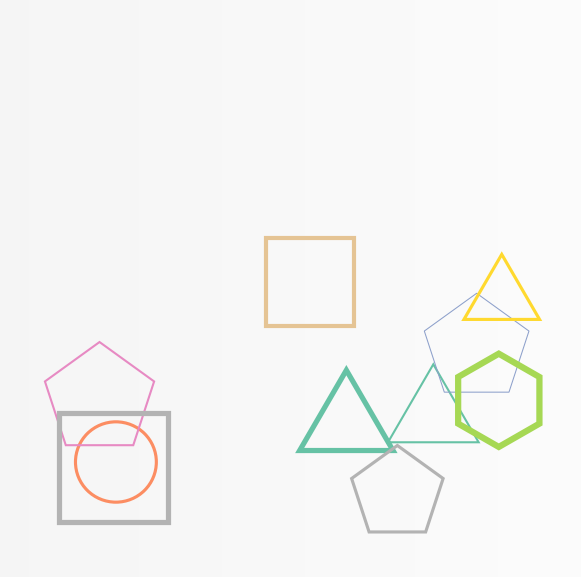[{"shape": "triangle", "thickness": 2.5, "radius": 0.46, "center": [0.596, 0.265]}, {"shape": "triangle", "thickness": 1, "radius": 0.45, "center": [0.745, 0.278]}, {"shape": "circle", "thickness": 1.5, "radius": 0.35, "center": [0.199, 0.199]}, {"shape": "pentagon", "thickness": 0.5, "radius": 0.47, "center": [0.82, 0.397]}, {"shape": "pentagon", "thickness": 1, "radius": 0.49, "center": [0.171, 0.308]}, {"shape": "hexagon", "thickness": 3, "radius": 0.4, "center": [0.858, 0.306]}, {"shape": "triangle", "thickness": 1.5, "radius": 0.38, "center": [0.863, 0.484]}, {"shape": "square", "thickness": 2, "radius": 0.38, "center": [0.533, 0.511]}, {"shape": "pentagon", "thickness": 1.5, "radius": 0.41, "center": [0.684, 0.145]}, {"shape": "square", "thickness": 2.5, "radius": 0.47, "center": [0.195, 0.19]}]